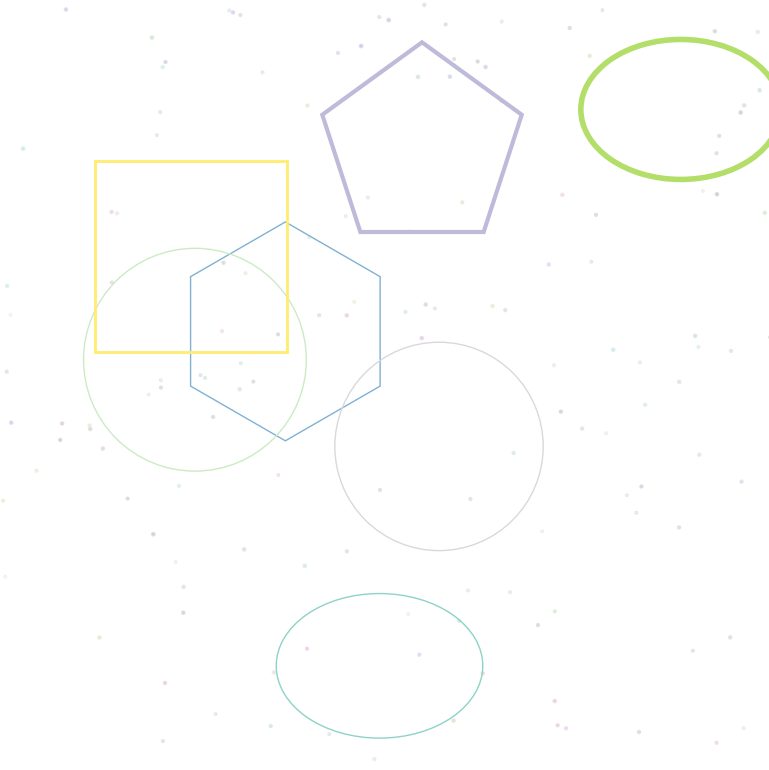[{"shape": "oval", "thickness": 0.5, "radius": 0.67, "center": [0.493, 0.135]}, {"shape": "pentagon", "thickness": 1.5, "radius": 0.68, "center": [0.548, 0.809]}, {"shape": "hexagon", "thickness": 0.5, "radius": 0.71, "center": [0.371, 0.57]}, {"shape": "oval", "thickness": 2, "radius": 0.65, "center": [0.884, 0.858]}, {"shape": "circle", "thickness": 0.5, "radius": 0.68, "center": [0.57, 0.42]}, {"shape": "circle", "thickness": 0.5, "radius": 0.72, "center": [0.253, 0.533]}, {"shape": "square", "thickness": 1, "radius": 0.62, "center": [0.248, 0.667]}]